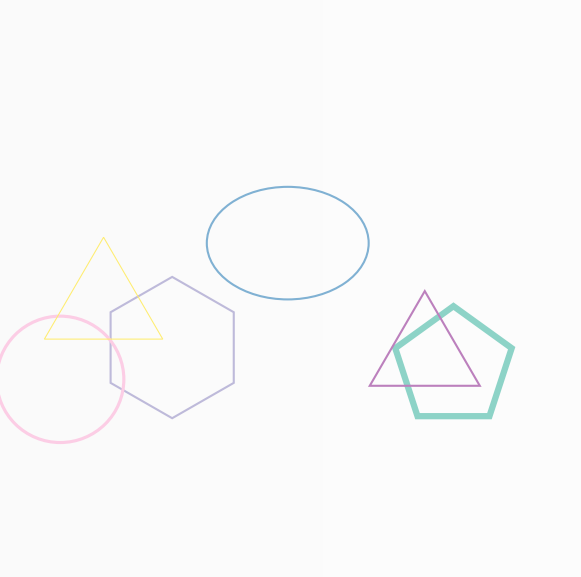[{"shape": "pentagon", "thickness": 3, "radius": 0.53, "center": [0.78, 0.364]}, {"shape": "hexagon", "thickness": 1, "radius": 0.61, "center": [0.296, 0.397]}, {"shape": "oval", "thickness": 1, "radius": 0.7, "center": [0.495, 0.578]}, {"shape": "circle", "thickness": 1.5, "radius": 0.55, "center": [0.104, 0.342]}, {"shape": "triangle", "thickness": 1, "radius": 0.55, "center": [0.731, 0.386]}, {"shape": "triangle", "thickness": 0.5, "radius": 0.59, "center": [0.178, 0.471]}]